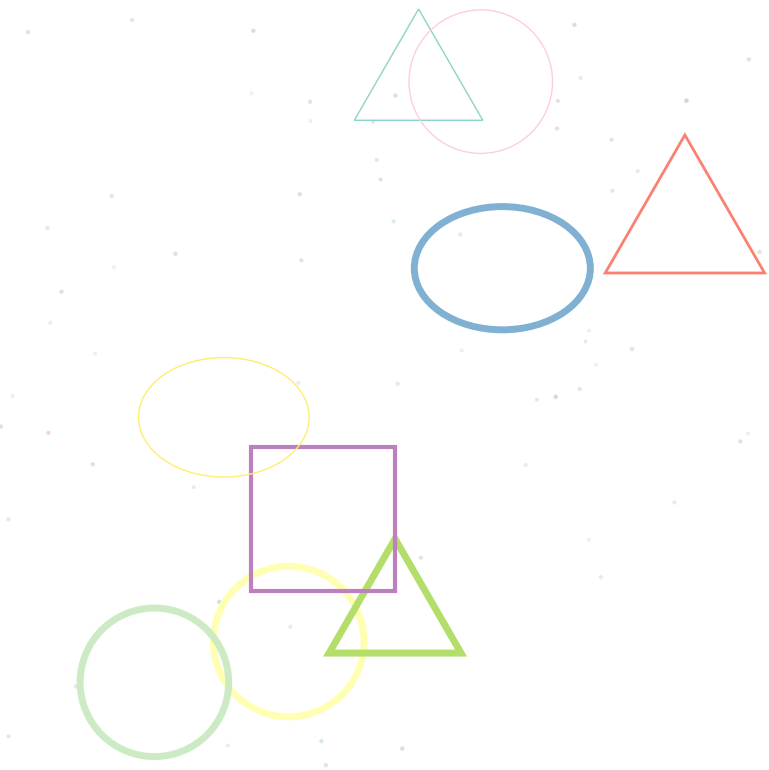[{"shape": "triangle", "thickness": 0.5, "radius": 0.48, "center": [0.544, 0.892]}, {"shape": "circle", "thickness": 2.5, "radius": 0.49, "center": [0.375, 0.167]}, {"shape": "triangle", "thickness": 1, "radius": 0.6, "center": [0.889, 0.705]}, {"shape": "oval", "thickness": 2.5, "radius": 0.57, "center": [0.652, 0.652]}, {"shape": "triangle", "thickness": 2.5, "radius": 0.49, "center": [0.513, 0.201]}, {"shape": "circle", "thickness": 0.5, "radius": 0.47, "center": [0.624, 0.894]}, {"shape": "square", "thickness": 1.5, "radius": 0.47, "center": [0.42, 0.326]}, {"shape": "circle", "thickness": 2.5, "radius": 0.48, "center": [0.201, 0.114]}, {"shape": "oval", "thickness": 0.5, "radius": 0.55, "center": [0.291, 0.458]}]